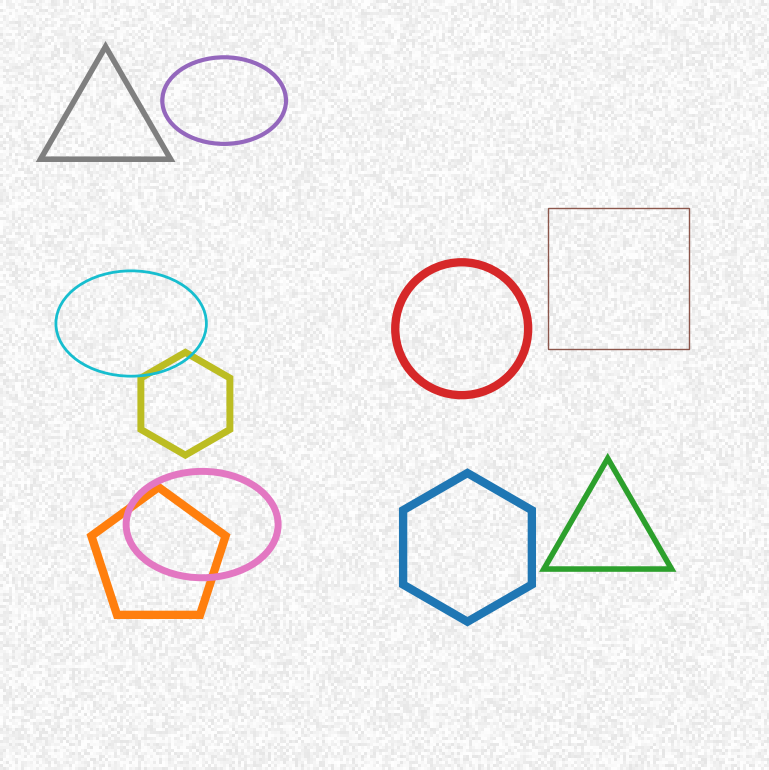[{"shape": "hexagon", "thickness": 3, "radius": 0.48, "center": [0.607, 0.289]}, {"shape": "pentagon", "thickness": 3, "radius": 0.46, "center": [0.206, 0.276]}, {"shape": "triangle", "thickness": 2, "radius": 0.48, "center": [0.789, 0.309]}, {"shape": "circle", "thickness": 3, "radius": 0.43, "center": [0.6, 0.573]}, {"shape": "oval", "thickness": 1.5, "radius": 0.4, "center": [0.291, 0.869]}, {"shape": "square", "thickness": 0.5, "radius": 0.46, "center": [0.803, 0.638]}, {"shape": "oval", "thickness": 2.5, "radius": 0.49, "center": [0.262, 0.319]}, {"shape": "triangle", "thickness": 2, "radius": 0.49, "center": [0.137, 0.842]}, {"shape": "hexagon", "thickness": 2.5, "radius": 0.33, "center": [0.241, 0.476]}, {"shape": "oval", "thickness": 1, "radius": 0.49, "center": [0.17, 0.58]}]